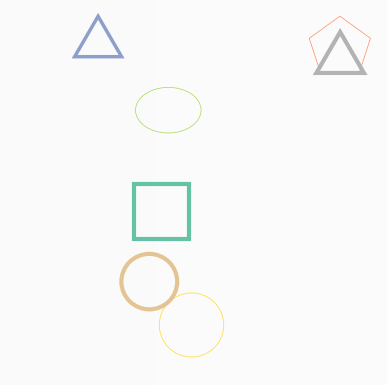[{"shape": "square", "thickness": 3, "radius": 0.36, "center": [0.417, 0.451]}, {"shape": "pentagon", "thickness": 0.5, "radius": 0.42, "center": [0.877, 0.875]}, {"shape": "triangle", "thickness": 2.5, "radius": 0.35, "center": [0.253, 0.888]}, {"shape": "oval", "thickness": 0.5, "radius": 0.42, "center": [0.434, 0.714]}, {"shape": "circle", "thickness": 0.5, "radius": 0.42, "center": [0.494, 0.156]}, {"shape": "circle", "thickness": 3, "radius": 0.36, "center": [0.385, 0.269]}, {"shape": "triangle", "thickness": 3, "radius": 0.35, "center": [0.878, 0.846]}]